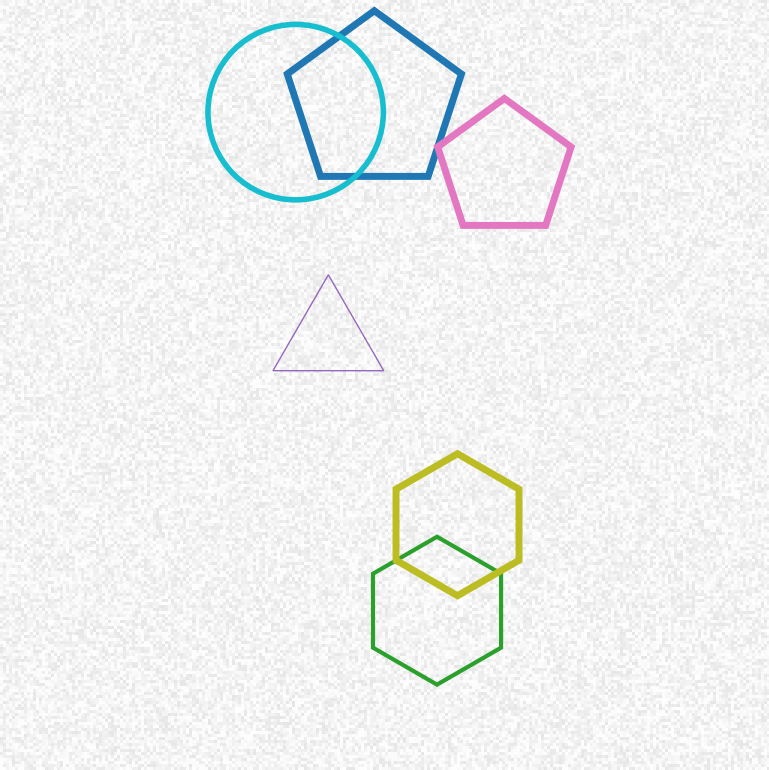[{"shape": "pentagon", "thickness": 2.5, "radius": 0.59, "center": [0.486, 0.867]}, {"shape": "hexagon", "thickness": 1.5, "radius": 0.48, "center": [0.568, 0.207]}, {"shape": "triangle", "thickness": 0.5, "radius": 0.42, "center": [0.426, 0.56]}, {"shape": "pentagon", "thickness": 2.5, "radius": 0.46, "center": [0.655, 0.781]}, {"shape": "hexagon", "thickness": 2.5, "radius": 0.46, "center": [0.594, 0.319]}, {"shape": "circle", "thickness": 2, "radius": 0.57, "center": [0.384, 0.854]}]